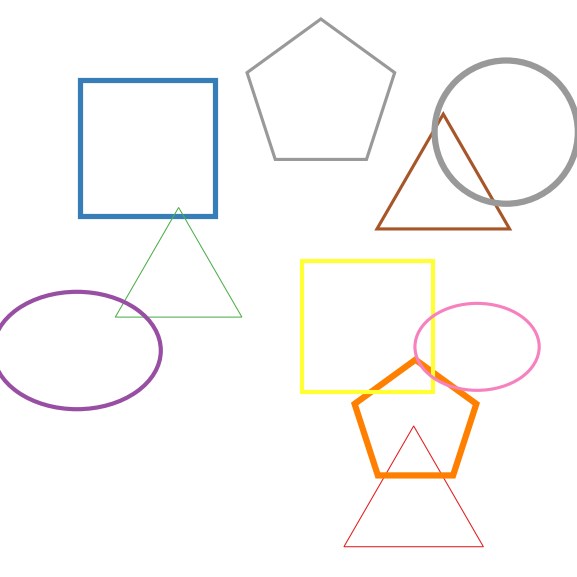[{"shape": "triangle", "thickness": 0.5, "radius": 0.7, "center": [0.716, 0.122]}, {"shape": "square", "thickness": 2.5, "radius": 0.59, "center": [0.255, 0.743]}, {"shape": "triangle", "thickness": 0.5, "radius": 0.63, "center": [0.309, 0.513]}, {"shape": "oval", "thickness": 2, "radius": 0.73, "center": [0.133, 0.392]}, {"shape": "pentagon", "thickness": 3, "radius": 0.55, "center": [0.719, 0.266]}, {"shape": "square", "thickness": 2, "radius": 0.57, "center": [0.636, 0.433]}, {"shape": "triangle", "thickness": 1.5, "radius": 0.66, "center": [0.768, 0.669]}, {"shape": "oval", "thickness": 1.5, "radius": 0.54, "center": [0.826, 0.399]}, {"shape": "pentagon", "thickness": 1.5, "radius": 0.67, "center": [0.556, 0.832]}, {"shape": "circle", "thickness": 3, "radius": 0.62, "center": [0.877, 0.77]}]